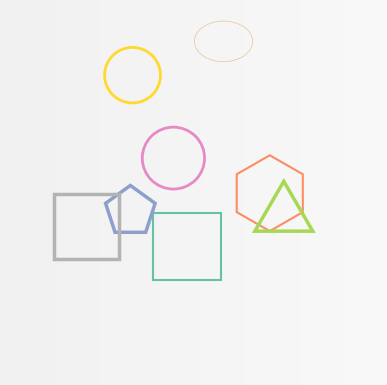[{"shape": "square", "thickness": 1.5, "radius": 0.44, "center": [0.482, 0.36]}, {"shape": "hexagon", "thickness": 1.5, "radius": 0.49, "center": [0.696, 0.498]}, {"shape": "pentagon", "thickness": 2.5, "radius": 0.34, "center": [0.336, 0.451]}, {"shape": "circle", "thickness": 2, "radius": 0.4, "center": [0.448, 0.589]}, {"shape": "triangle", "thickness": 2.5, "radius": 0.43, "center": [0.732, 0.443]}, {"shape": "circle", "thickness": 2, "radius": 0.36, "center": [0.342, 0.805]}, {"shape": "oval", "thickness": 0.5, "radius": 0.38, "center": [0.577, 0.893]}, {"shape": "square", "thickness": 2.5, "radius": 0.42, "center": [0.223, 0.411]}]